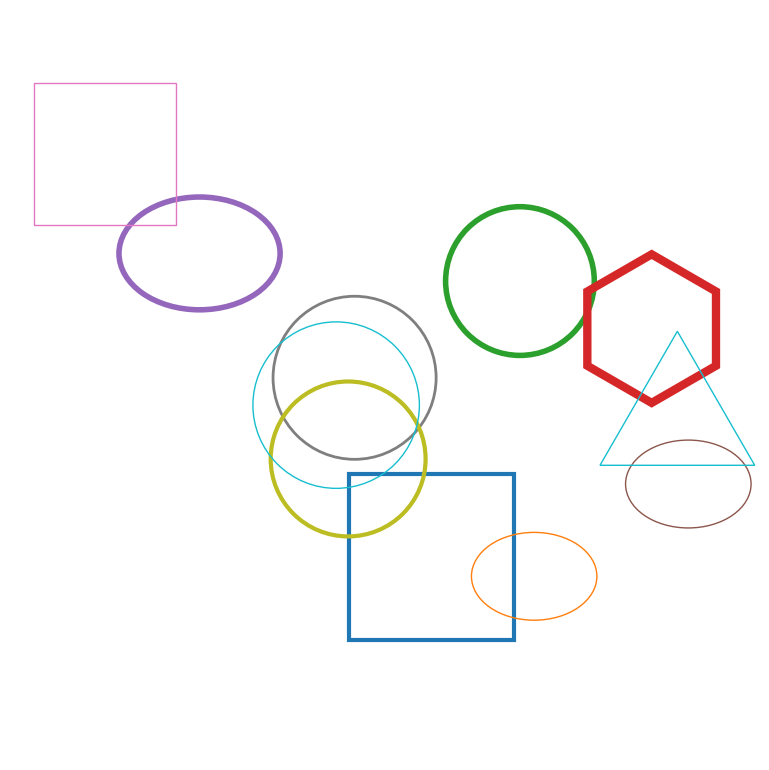[{"shape": "square", "thickness": 1.5, "radius": 0.54, "center": [0.56, 0.276]}, {"shape": "oval", "thickness": 0.5, "radius": 0.41, "center": [0.694, 0.252]}, {"shape": "circle", "thickness": 2, "radius": 0.48, "center": [0.675, 0.635]}, {"shape": "hexagon", "thickness": 3, "radius": 0.48, "center": [0.846, 0.573]}, {"shape": "oval", "thickness": 2, "radius": 0.52, "center": [0.259, 0.671]}, {"shape": "oval", "thickness": 0.5, "radius": 0.41, "center": [0.894, 0.371]}, {"shape": "square", "thickness": 0.5, "radius": 0.46, "center": [0.136, 0.8]}, {"shape": "circle", "thickness": 1, "radius": 0.53, "center": [0.461, 0.509]}, {"shape": "circle", "thickness": 1.5, "radius": 0.5, "center": [0.452, 0.404]}, {"shape": "circle", "thickness": 0.5, "radius": 0.54, "center": [0.437, 0.474]}, {"shape": "triangle", "thickness": 0.5, "radius": 0.58, "center": [0.88, 0.454]}]